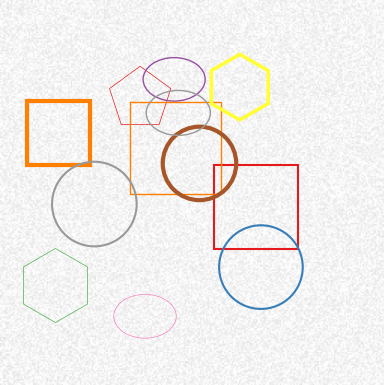[{"shape": "square", "thickness": 1.5, "radius": 0.55, "center": [0.666, 0.463]}, {"shape": "pentagon", "thickness": 0.5, "radius": 0.42, "center": [0.364, 0.744]}, {"shape": "circle", "thickness": 1.5, "radius": 0.54, "center": [0.678, 0.306]}, {"shape": "hexagon", "thickness": 0.5, "radius": 0.48, "center": [0.144, 0.258]}, {"shape": "oval", "thickness": 1, "radius": 0.4, "center": [0.452, 0.794]}, {"shape": "square", "thickness": 1, "radius": 0.6, "center": [0.456, 0.616]}, {"shape": "square", "thickness": 3, "radius": 0.42, "center": [0.152, 0.654]}, {"shape": "hexagon", "thickness": 2.5, "radius": 0.43, "center": [0.623, 0.774]}, {"shape": "circle", "thickness": 3, "radius": 0.48, "center": [0.518, 0.576]}, {"shape": "oval", "thickness": 0.5, "radius": 0.41, "center": [0.377, 0.179]}, {"shape": "circle", "thickness": 1.5, "radius": 0.55, "center": [0.245, 0.47]}, {"shape": "oval", "thickness": 1, "radius": 0.42, "center": [0.463, 0.707]}]